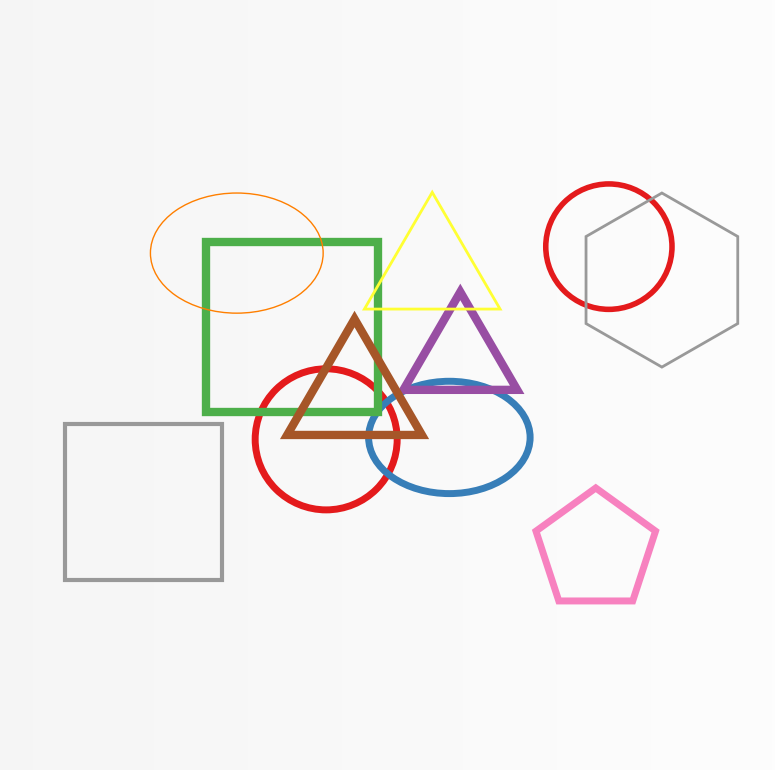[{"shape": "circle", "thickness": 2, "radius": 0.41, "center": [0.786, 0.68]}, {"shape": "circle", "thickness": 2.5, "radius": 0.46, "center": [0.421, 0.429]}, {"shape": "oval", "thickness": 2.5, "radius": 0.52, "center": [0.58, 0.432]}, {"shape": "square", "thickness": 3, "radius": 0.55, "center": [0.377, 0.575]}, {"shape": "triangle", "thickness": 3, "radius": 0.42, "center": [0.594, 0.536]}, {"shape": "oval", "thickness": 0.5, "radius": 0.56, "center": [0.306, 0.671]}, {"shape": "triangle", "thickness": 1, "radius": 0.51, "center": [0.558, 0.649]}, {"shape": "triangle", "thickness": 3, "radius": 0.5, "center": [0.457, 0.485]}, {"shape": "pentagon", "thickness": 2.5, "radius": 0.41, "center": [0.769, 0.285]}, {"shape": "hexagon", "thickness": 1, "radius": 0.57, "center": [0.854, 0.636]}, {"shape": "square", "thickness": 1.5, "radius": 0.5, "center": [0.185, 0.348]}]